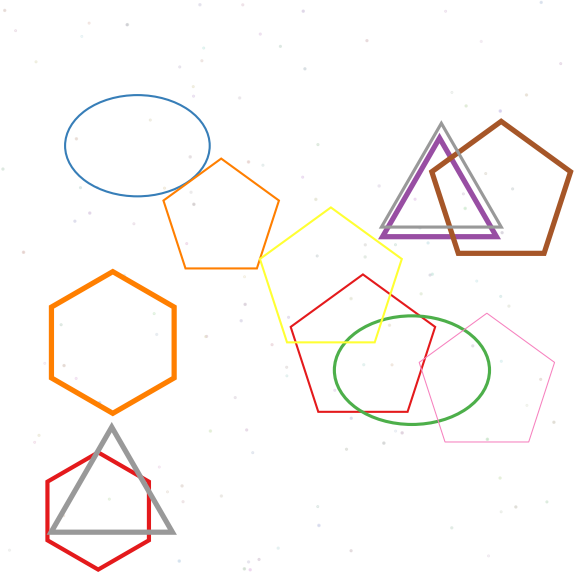[{"shape": "hexagon", "thickness": 2, "radius": 0.51, "center": [0.17, 0.114]}, {"shape": "pentagon", "thickness": 1, "radius": 0.66, "center": [0.628, 0.392]}, {"shape": "oval", "thickness": 1, "radius": 0.63, "center": [0.238, 0.747]}, {"shape": "oval", "thickness": 1.5, "radius": 0.67, "center": [0.713, 0.358]}, {"shape": "triangle", "thickness": 2.5, "radius": 0.57, "center": [0.761, 0.646]}, {"shape": "hexagon", "thickness": 2.5, "radius": 0.61, "center": [0.195, 0.406]}, {"shape": "pentagon", "thickness": 1, "radius": 0.53, "center": [0.383, 0.619]}, {"shape": "pentagon", "thickness": 1, "radius": 0.65, "center": [0.573, 0.511]}, {"shape": "pentagon", "thickness": 2.5, "radius": 0.63, "center": [0.868, 0.663]}, {"shape": "pentagon", "thickness": 0.5, "radius": 0.62, "center": [0.843, 0.334]}, {"shape": "triangle", "thickness": 2.5, "radius": 0.61, "center": [0.194, 0.138]}, {"shape": "triangle", "thickness": 1.5, "radius": 0.6, "center": [0.764, 0.666]}]